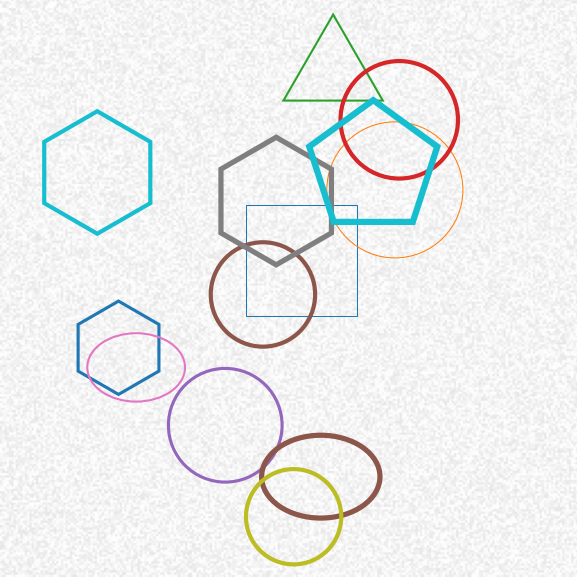[{"shape": "hexagon", "thickness": 1.5, "radius": 0.4, "center": [0.205, 0.397]}, {"shape": "square", "thickness": 0.5, "radius": 0.48, "center": [0.522, 0.548]}, {"shape": "circle", "thickness": 0.5, "radius": 0.59, "center": [0.684, 0.67]}, {"shape": "triangle", "thickness": 1, "radius": 0.5, "center": [0.577, 0.875]}, {"shape": "circle", "thickness": 2, "radius": 0.51, "center": [0.691, 0.792]}, {"shape": "circle", "thickness": 1.5, "radius": 0.49, "center": [0.39, 0.263]}, {"shape": "oval", "thickness": 2.5, "radius": 0.51, "center": [0.555, 0.174]}, {"shape": "circle", "thickness": 2, "radius": 0.45, "center": [0.455, 0.489]}, {"shape": "oval", "thickness": 1, "radius": 0.42, "center": [0.236, 0.363]}, {"shape": "hexagon", "thickness": 2.5, "radius": 0.55, "center": [0.478, 0.651]}, {"shape": "circle", "thickness": 2, "radius": 0.41, "center": [0.508, 0.104]}, {"shape": "pentagon", "thickness": 3, "radius": 0.58, "center": [0.646, 0.709]}, {"shape": "hexagon", "thickness": 2, "radius": 0.53, "center": [0.168, 0.7]}]